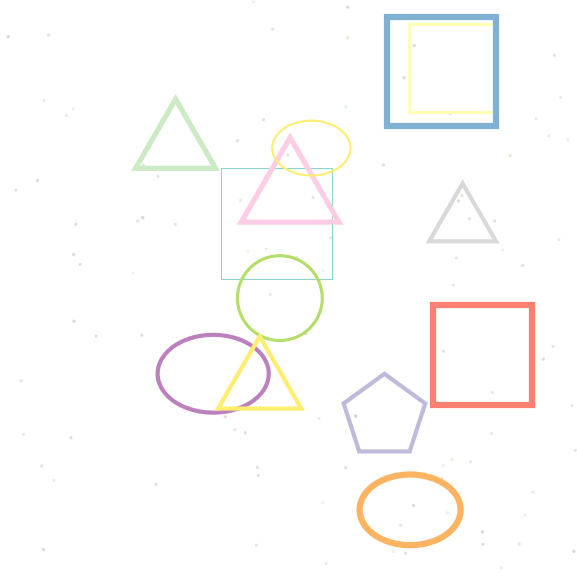[{"shape": "square", "thickness": 0.5, "radius": 0.48, "center": [0.479, 0.612]}, {"shape": "square", "thickness": 1.5, "radius": 0.38, "center": [0.784, 0.882]}, {"shape": "pentagon", "thickness": 2, "radius": 0.37, "center": [0.666, 0.278]}, {"shape": "square", "thickness": 3, "radius": 0.43, "center": [0.835, 0.384]}, {"shape": "square", "thickness": 3, "radius": 0.47, "center": [0.764, 0.876]}, {"shape": "oval", "thickness": 3, "radius": 0.44, "center": [0.71, 0.116]}, {"shape": "circle", "thickness": 1.5, "radius": 0.37, "center": [0.485, 0.483]}, {"shape": "triangle", "thickness": 2.5, "radius": 0.49, "center": [0.502, 0.663]}, {"shape": "triangle", "thickness": 2, "radius": 0.33, "center": [0.801, 0.615]}, {"shape": "oval", "thickness": 2, "radius": 0.48, "center": [0.369, 0.352]}, {"shape": "triangle", "thickness": 2.5, "radius": 0.4, "center": [0.304, 0.748]}, {"shape": "oval", "thickness": 1, "radius": 0.34, "center": [0.539, 0.743]}, {"shape": "triangle", "thickness": 2, "radius": 0.42, "center": [0.45, 0.333]}]